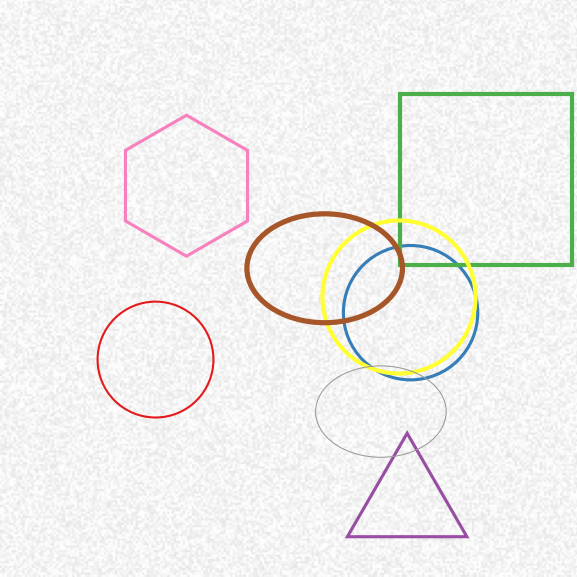[{"shape": "circle", "thickness": 1, "radius": 0.5, "center": [0.269, 0.377]}, {"shape": "circle", "thickness": 1.5, "radius": 0.58, "center": [0.711, 0.458]}, {"shape": "square", "thickness": 2, "radius": 0.74, "center": [0.842, 0.689]}, {"shape": "triangle", "thickness": 1.5, "radius": 0.6, "center": [0.705, 0.129]}, {"shape": "circle", "thickness": 2, "radius": 0.66, "center": [0.691, 0.485]}, {"shape": "oval", "thickness": 2.5, "radius": 0.67, "center": [0.562, 0.535]}, {"shape": "hexagon", "thickness": 1.5, "radius": 0.61, "center": [0.323, 0.678]}, {"shape": "oval", "thickness": 0.5, "radius": 0.57, "center": [0.66, 0.286]}]